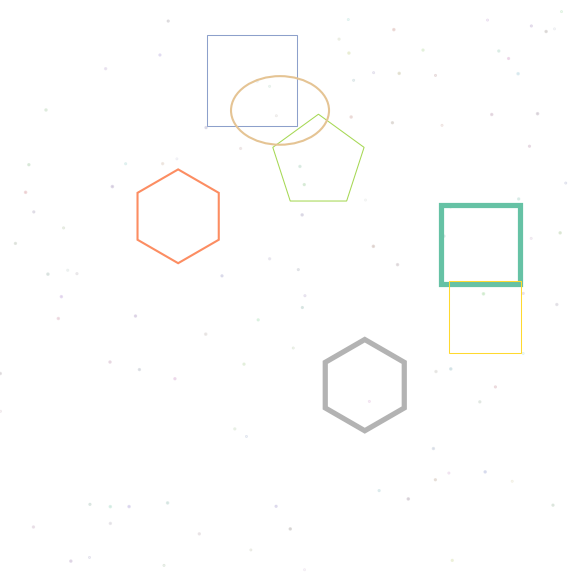[{"shape": "square", "thickness": 2.5, "radius": 0.34, "center": [0.832, 0.575]}, {"shape": "hexagon", "thickness": 1, "radius": 0.41, "center": [0.308, 0.625]}, {"shape": "square", "thickness": 0.5, "radius": 0.39, "center": [0.436, 0.86]}, {"shape": "pentagon", "thickness": 0.5, "radius": 0.42, "center": [0.551, 0.718]}, {"shape": "square", "thickness": 0.5, "radius": 0.31, "center": [0.839, 0.45]}, {"shape": "oval", "thickness": 1, "radius": 0.42, "center": [0.485, 0.808]}, {"shape": "hexagon", "thickness": 2.5, "radius": 0.39, "center": [0.632, 0.332]}]